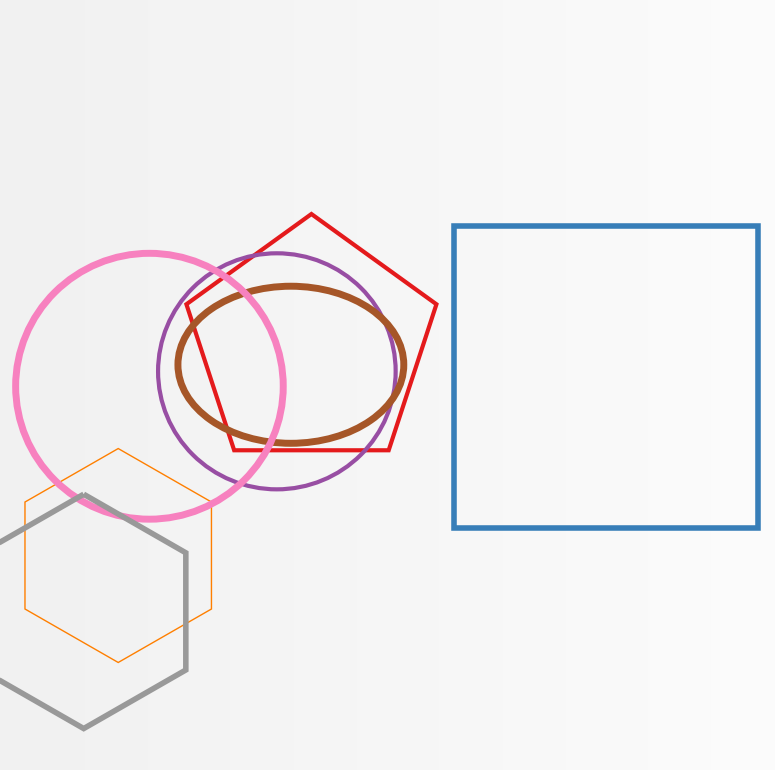[{"shape": "pentagon", "thickness": 1.5, "radius": 0.85, "center": [0.402, 0.552]}, {"shape": "square", "thickness": 2, "radius": 0.98, "center": [0.782, 0.51]}, {"shape": "circle", "thickness": 1.5, "radius": 0.77, "center": [0.357, 0.518]}, {"shape": "hexagon", "thickness": 0.5, "radius": 0.69, "center": [0.153, 0.279]}, {"shape": "oval", "thickness": 2.5, "radius": 0.73, "center": [0.375, 0.526]}, {"shape": "circle", "thickness": 2.5, "radius": 0.86, "center": [0.193, 0.498]}, {"shape": "hexagon", "thickness": 2, "radius": 0.76, "center": [0.108, 0.206]}]